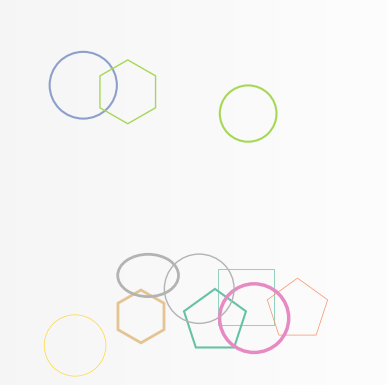[{"shape": "pentagon", "thickness": 1.5, "radius": 0.42, "center": [0.555, 0.165]}, {"shape": "square", "thickness": 0.5, "radius": 0.36, "center": [0.635, 0.229]}, {"shape": "pentagon", "thickness": 0.5, "radius": 0.41, "center": [0.768, 0.196]}, {"shape": "circle", "thickness": 1.5, "radius": 0.43, "center": [0.215, 0.779]}, {"shape": "circle", "thickness": 2.5, "radius": 0.45, "center": [0.656, 0.174]}, {"shape": "circle", "thickness": 1.5, "radius": 0.37, "center": [0.64, 0.705]}, {"shape": "hexagon", "thickness": 1, "radius": 0.41, "center": [0.33, 0.762]}, {"shape": "circle", "thickness": 0.5, "radius": 0.4, "center": [0.194, 0.103]}, {"shape": "hexagon", "thickness": 2, "radius": 0.34, "center": [0.364, 0.178]}, {"shape": "circle", "thickness": 1, "radius": 0.45, "center": [0.514, 0.25]}, {"shape": "oval", "thickness": 2, "radius": 0.39, "center": [0.382, 0.285]}]